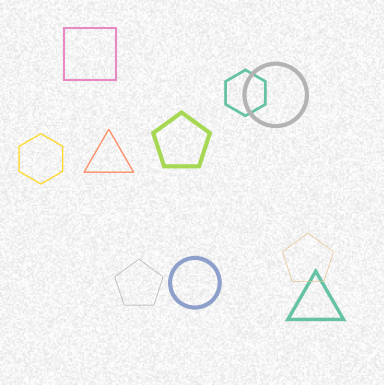[{"shape": "triangle", "thickness": 2.5, "radius": 0.42, "center": [0.82, 0.212]}, {"shape": "hexagon", "thickness": 2, "radius": 0.3, "center": [0.638, 0.759]}, {"shape": "triangle", "thickness": 1, "radius": 0.37, "center": [0.283, 0.59]}, {"shape": "circle", "thickness": 3, "radius": 0.32, "center": [0.506, 0.266]}, {"shape": "square", "thickness": 1.5, "radius": 0.34, "center": [0.235, 0.859]}, {"shape": "pentagon", "thickness": 3, "radius": 0.39, "center": [0.472, 0.631]}, {"shape": "hexagon", "thickness": 1, "radius": 0.33, "center": [0.106, 0.587]}, {"shape": "pentagon", "thickness": 0.5, "radius": 0.35, "center": [0.8, 0.325]}, {"shape": "circle", "thickness": 3, "radius": 0.41, "center": [0.716, 0.754]}, {"shape": "pentagon", "thickness": 0.5, "radius": 0.33, "center": [0.361, 0.261]}]